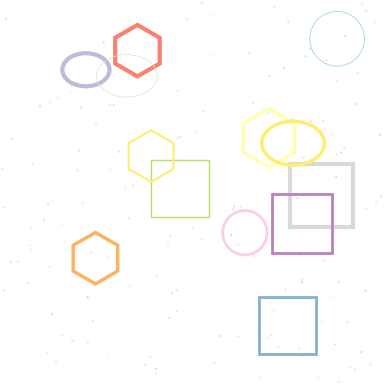[{"shape": "circle", "thickness": 0.5, "radius": 0.36, "center": [0.876, 0.899]}, {"shape": "hexagon", "thickness": 2.5, "radius": 0.38, "center": [0.699, 0.642]}, {"shape": "oval", "thickness": 3, "radius": 0.31, "center": [0.223, 0.819]}, {"shape": "hexagon", "thickness": 3, "radius": 0.33, "center": [0.357, 0.868]}, {"shape": "square", "thickness": 2, "radius": 0.37, "center": [0.748, 0.155]}, {"shape": "hexagon", "thickness": 2.5, "radius": 0.33, "center": [0.248, 0.329]}, {"shape": "square", "thickness": 1, "radius": 0.37, "center": [0.467, 0.511]}, {"shape": "circle", "thickness": 2, "radius": 0.29, "center": [0.636, 0.396]}, {"shape": "square", "thickness": 3, "radius": 0.41, "center": [0.836, 0.491]}, {"shape": "square", "thickness": 2, "radius": 0.39, "center": [0.784, 0.419]}, {"shape": "oval", "thickness": 0.5, "radius": 0.39, "center": [0.329, 0.803]}, {"shape": "hexagon", "thickness": 1.5, "radius": 0.34, "center": [0.393, 0.595]}, {"shape": "oval", "thickness": 2.5, "radius": 0.41, "center": [0.761, 0.628]}]